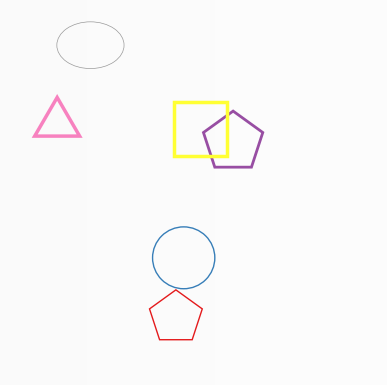[{"shape": "pentagon", "thickness": 1, "radius": 0.36, "center": [0.454, 0.176]}, {"shape": "circle", "thickness": 1, "radius": 0.4, "center": [0.474, 0.33]}, {"shape": "pentagon", "thickness": 2, "radius": 0.4, "center": [0.602, 0.631]}, {"shape": "square", "thickness": 2.5, "radius": 0.35, "center": [0.518, 0.665]}, {"shape": "triangle", "thickness": 2.5, "radius": 0.33, "center": [0.148, 0.68]}, {"shape": "oval", "thickness": 0.5, "radius": 0.43, "center": [0.233, 0.883]}]